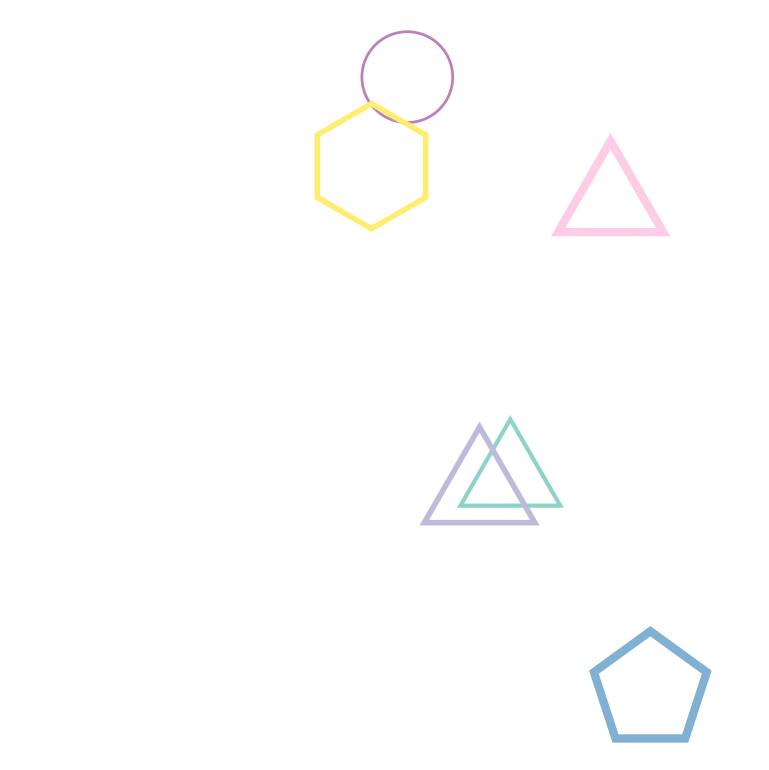[{"shape": "triangle", "thickness": 1.5, "radius": 0.37, "center": [0.663, 0.381]}, {"shape": "triangle", "thickness": 2, "radius": 0.41, "center": [0.623, 0.363]}, {"shape": "pentagon", "thickness": 3, "radius": 0.39, "center": [0.845, 0.103]}, {"shape": "triangle", "thickness": 3, "radius": 0.39, "center": [0.793, 0.738]}, {"shape": "circle", "thickness": 1, "radius": 0.29, "center": [0.529, 0.9]}, {"shape": "hexagon", "thickness": 2, "radius": 0.41, "center": [0.482, 0.784]}]